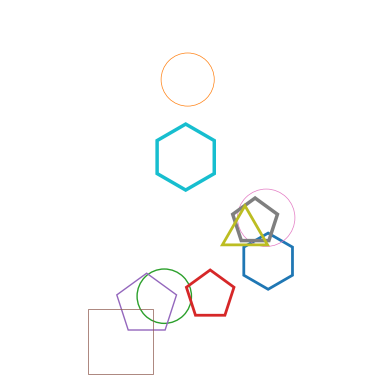[{"shape": "hexagon", "thickness": 2, "radius": 0.36, "center": [0.696, 0.322]}, {"shape": "circle", "thickness": 0.5, "radius": 0.35, "center": [0.487, 0.793]}, {"shape": "circle", "thickness": 1, "radius": 0.35, "center": [0.427, 0.231]}, {"shape": "pentagon", "thickness": 2, "radius": 0.33, "center": [0.546, 0.234]}, {"shape": "pentagon", "thickness": 1, "radius": 0.41, "center": [0.381, 0.209]}, {"shape": "square", "thickness": 0.5, "radius": 0.42, "center": [0.313, 0.113]}, {"shape": "circle", "thickness": 0.5, "radius": 0.37, "center": [0.691, 0.434]}, {"shape": "pentagon", "thickness": 2.5, "radius": 0.31, "center": [0.663, 0.425]}, {"shape": "triangle", "thickness": 2, "radius": 0.34, "center": [0.636, 0.398]}, {"shape": "hexagon", "thickness": 2.5, "radius": 0.43, "center": [0.482, 0.592]}]